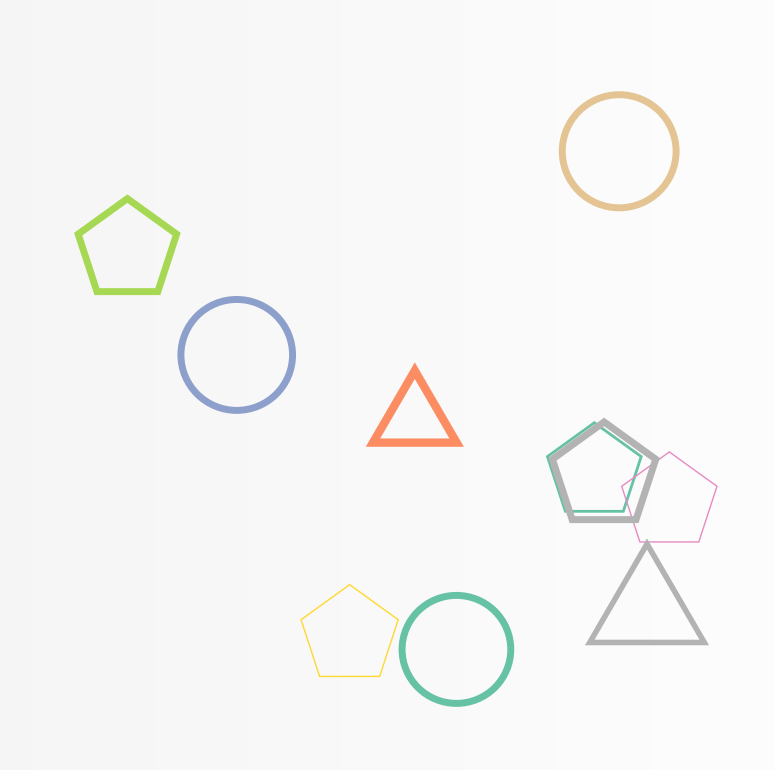[{"shape": "pentagon", "thickness": 1, "radius": 0.32, "center": [0.767, 0.387]}, {"shape": "circle", "thickness": 2.5, "radius": 0.35, "center": [0.589, 0.157]}, {"shape": "triangle", "thickness": 3, "radius": 0.31, "center": [0.535, 0.456]}, {"shape": "circle", "thickness": 2.5, "radius": 0.36, "center": [0.305, 0.539]}, {"shape": "pentagon", "thickness": 0.5, "radius": 0.32, "center": [0.864, 0.348]}, {"shape": "pentagon", "thickness": 2.5, "radius": 0.33, "center": [0.164, 0.675]}, {"shape": "pentagon", "thickness": 0.5, "radius": 0.33, "center": [0.451, 0.175]}, {"shape": "circle", "thickness": 2.5, "radius": 0.37, "center": [0.799, 0.804]}, {"shape": "triangle", "thickness": 2, "radius": 0.43, "center": [0.835, 0.208]}, {"shape": "pentagon", "thickness": 2.5, "radius": 0.35, "center": [0.779, 0.382]}]